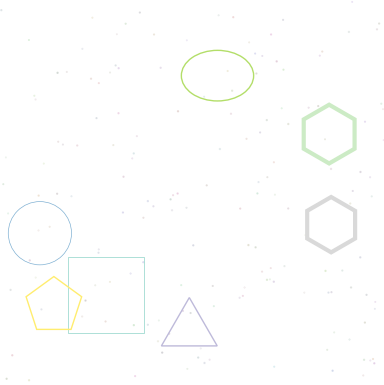[{"shape": "square", "thickness": 0.5, "radius": 0.5, "center": [0.275, 0.233]}, {"shape": "triangle", "thickness": 1, "radius": 0.42, "center": [0.492, 0.143]}, {"shape": "circle", "thickness": 0.5, "radius": 0.41, "center": [0.104, 0.394]}, {"shape": "oval", "thickness": 1, "radius": 0.47, "center": [0.565, 0.804]}, {"shape": "hexagon", "thickness": 3, "radius": 0.36, "center": [0.86, 0.416]}, {"shape": "hexagon", "thickness": 3, "radius": 0.38, "center": [0.855, 0.652]}, {"shape": "pentagon", "thickness": 1, "radius": 0.38, "center": [0.14, 0.206]}]